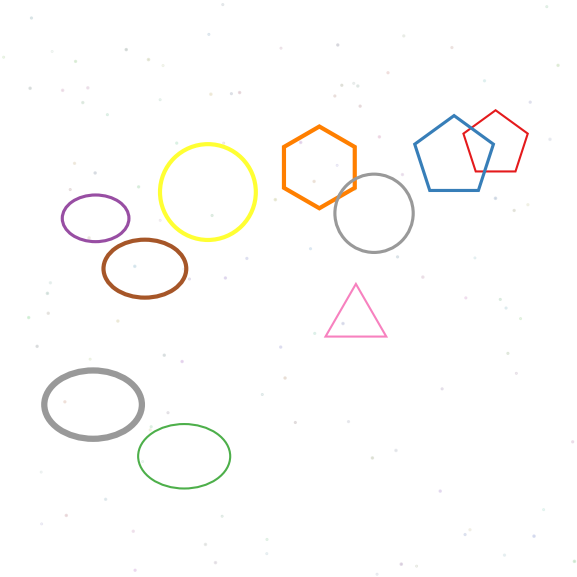[{"shape": "pentagon", "thickness": 1, "radius": 0.29, "center": [0.858, 0.75]}, {"shape": "pentagon", "thickness": 1.5, "radius": 0.36, "center": [0.786, 0.727]}, {"shape": "oval", "thickness": 1, "radius": 0.4, "center": [0.319, 0.209]}, {"shape": "oval", "thickness": 1.5, "radius": 0.29, "center": [0.166, 0.621]}, {"shape": "hexagon", "thickness": 2, "radius": 0.35, "center": [0.553, 0.709]}, {"shape": "circle", "thickness": 2, "radius": 0.41, "center": [0.36, 0.667]}, {"shape": "oval", "thickness": 2, "radius": 0.36, "center": [0.251, 0.534]}, {"shape": "triangle", "thickness": 1, "radius": 0.3, "center": [0.616, 0.447]}, {"shape": "circle", "thickness": 1.5, "radius": 0.34, "center": [0.648, 0.63]}, {"shape": "oval", "thickness": 3, "radius": 0.42, "center": [0.161, 0.298]}]